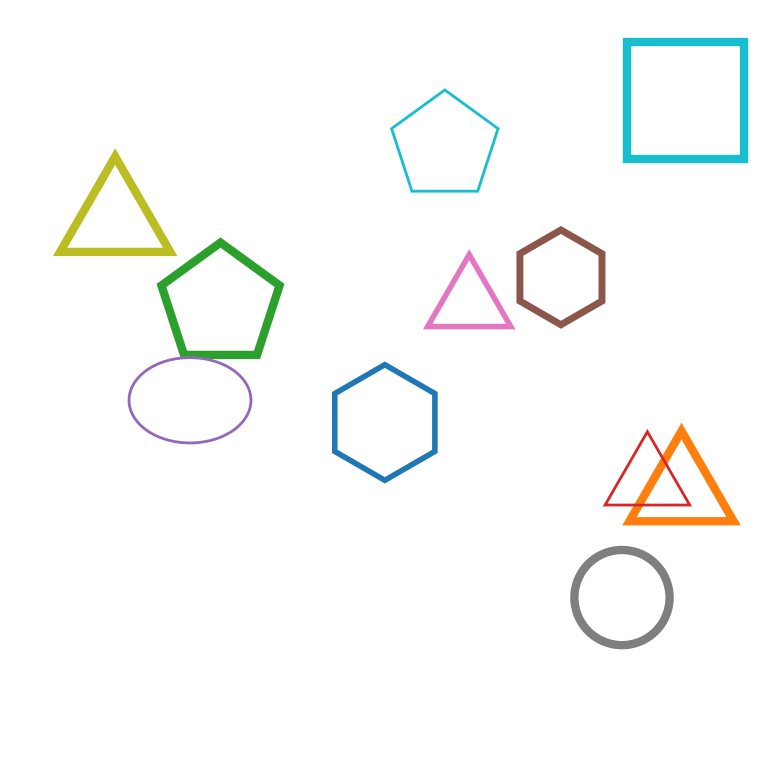[{"shape": "hexagon", "thickness": 2, "radius": 0.38, "center": [0.5, 0.451]}, {"shape": "triangle", "thickness": 3, "radius": 0.39, "center": [0.885, 0.362]}, {"shape": "pentagon", "thickness": 3, "radius": 0.4, "center": [0.286, 0.604]}, {"shape": "triangle", "thickness": 1, "radius": 0.32, "center": [0.841, 0.376]}, {"shape": "oval", "thickness": 1, "radius": 0.4, "center": [0.247, 0.48]}, {"shape": "hexagon", "thickness": 2.5, "radius": 0.31, "center": [0.728, 0.64]}, {"shape": "triangle", "thickness": 2, "radius": 0.31, "center": [0.609, 0.607]}, {"shape": "circle", "thickness": 3, "radius": 0.31, "center": [0.808, 0.224]}, {"shape": "triangle", "thickness": 3, "radius": 0.41, "center": [0.15, 0.714]}, {"shape": "square", "thickness": 3, "radius": 0.38, "center": [0.89, 0.869]}, {"shape": "pentagon", "thickness": 1, "radius": 0.36, "center": [0.578, 0.811]}]